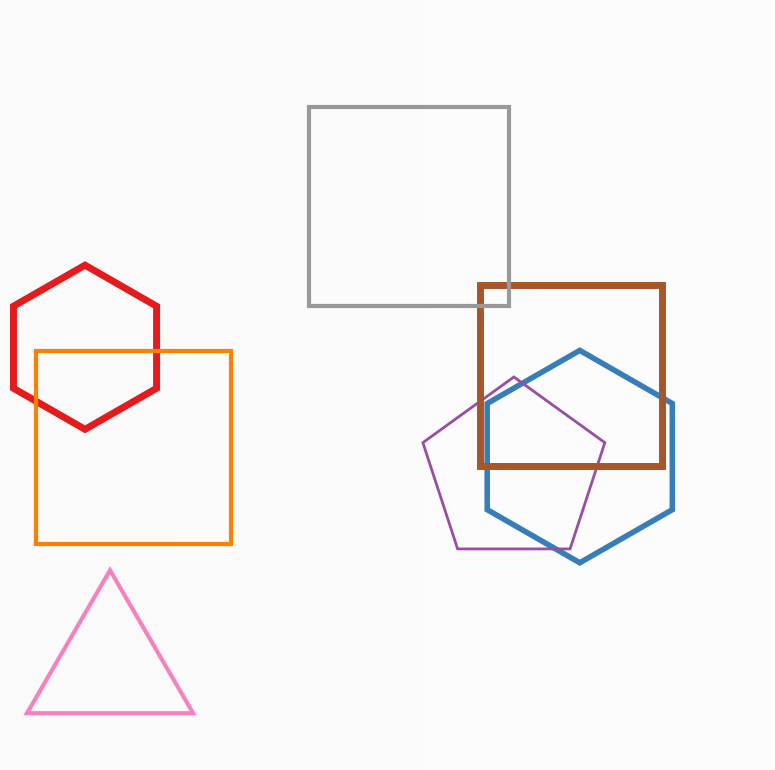[{"shape": "hexagon", "thickness": 2.5, "radius": 0.53, "center": [0.11, 0.549]}, {"shape": "hexagon", "thickness": 2, "radius": 0.69, "center": [0.748, 0.407]}, {"shape": "pentagon", "thickness": 1, "radius": 0.62, "center": [0.663, 0.387]}, {"shape": "square", "thickness": 1.5, "radius": 0.63, "center": [0.172, 0.419]}, {"shape": "square", "thickness": 2.5, "radius": 0.59, "center": [0.736, 0.512]}, {"shape": "triangle", "thickness": 1.5, "radius": 0.62, "center": [0.142, 0.136]}, {"shape": "square", "thickness": 1.5, "radius": 0.64, "center": [0.528, 0.732]}]